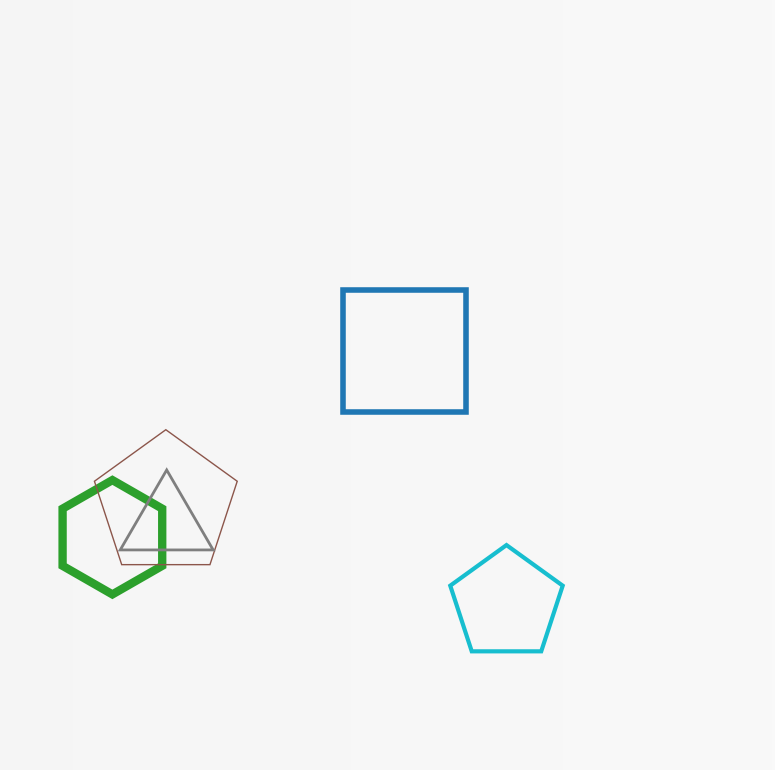[{"shape": "square", "thickness": 2, "radius": 0.4, "center": [0.522, 0.544]}, {"shape": "hexagon", "thickness": 3, "radius": 0.37, "center": [0.145, 0.302]}, {"shape": "pentagon", "thickness": 0.5, "radius": 0.48, "center": [0.214, 0.345]}, {"shape": "triangle", "thickness": 1, "radius": 0.35, "center": [0.215, 0.32]}, {"shape": "pentagon", "thickness": 1.5, "radius": 0.38, "center": [0.654, 0.216]}]